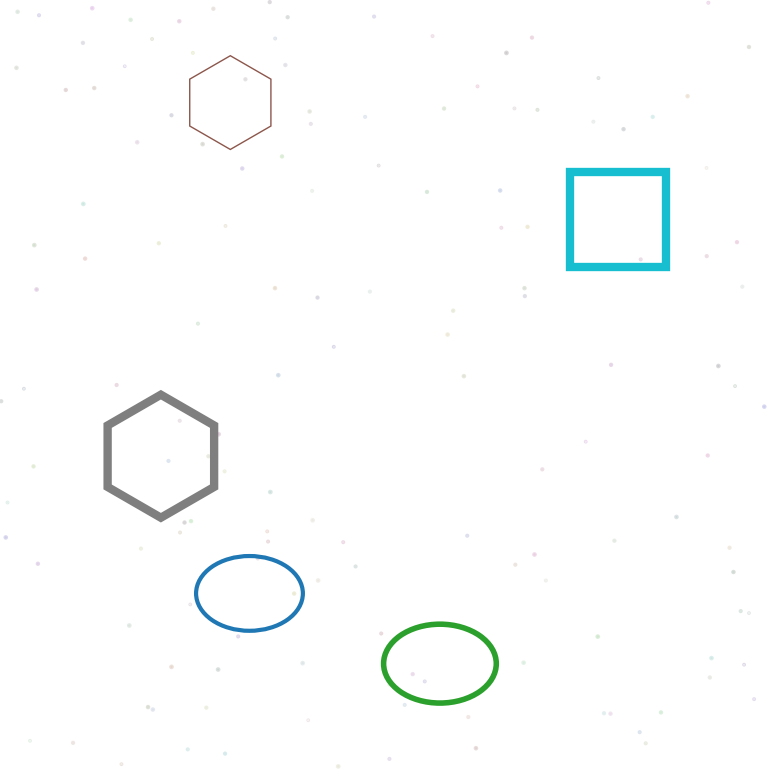[{"shape": "oval", "thickness": 1.5, "radius": 0.35, "center": [0.324, 0.229]}, {"shape": "oval", "thickness": 2, "radius": 0.37, "center": [0.571, 0.138]}, {"shape": "hexagon", "thickness": 0.5, "radius": 0.3, "center": [0.299, 0.867]}, {"shape": "hexagon", "thickness": 3, "radius": 0.4, "center": [0.209, 0.408]}, {"shape": "square", "thickness": 3, "radius": 0.31, "center": [0.803, 0.715]}]